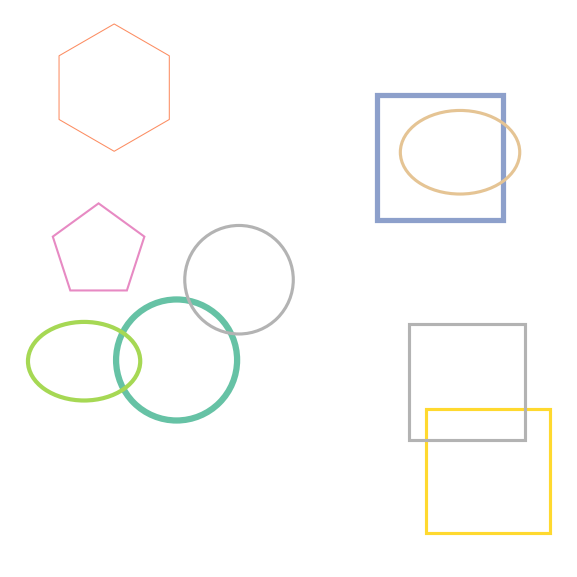[{"shape": "circle", "thickness": 3, "radius": 0.52, "center": [0.306, 0.376]}, {"shape": "hexagon", "thickness": 0.5, "radius": 0.55, "center": [0.198, 0.847]}, {"shape": "square", "thickness": 2.5, "radius": 0.54, "center": [0.762, 0.727]}, {"shape": "pentagon", "thickness": 1, "radius": 0.42, "center": [0.171, 0.564]}, {"shape": "oval", "thickness": 2, "radius": 0.49, "center": [0.146, 0.374]}, {"shape": "square", "thickness": 1.5, "radius": 0.54, "center": [0.845, 0.184]}, {"shape": "oval", "thickness": 1.5, "radius": 0.52, "center": [0.797, 0.736]}, {"shape": "circle", "thickness": 1.5, "radius": 0.47, "center": [0.414, 0.515]}, {"shape": "square", "thickness": 1.5, "radius": 0.5, "center": [0.809, 0.337]}]